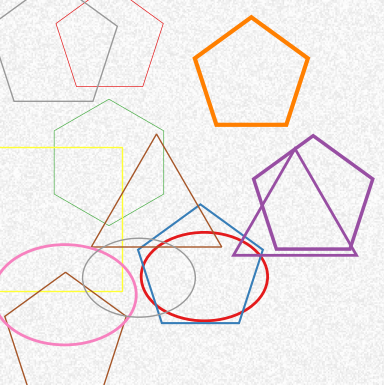[{"shape": "oval", "thickness": 2, "radius": 0.82, "center": [0.531, 0.282]}, {"shape": "pentagon", "thickness": 0.5, "radius": 0.73, "center": [0.285, 0.894]}, {"shape": "pentagon", "thickness": 1.5, "radius": 0.85, "center": [0.521, 0.299]}, {"shape": "hexagon", "thickness": 0.5, "radius": 0.82, "center": [0.283, 0.578]}, {"shape": "triangle", "thickness": 2, "radius": 0.92, "center": [0.766, 0.429]}, {"shape": "pentagon", "thickness": 2.5, "radius": 0.81, "center": [0.813, 0.485]}, {"shape": "pentagon", "thickness": 3, "radius": 0.77, "center": [0.653, 0.801]}, {"shape": "square", "thickness": 1, "radius": 0.94, "center": [0.129, 0.431]}, {"shape": "triangle", "thickness": 1, "radius": 0.98, "center": [0.407, 0.456]}, {"shape": "pentagon", "thickness": 1, "radius": 0.83, "center": [0.17, 0.127]}, {"shape": "oval", "thickness": 2, "radius": 0.93, "center": [0.168, 0.234]}, {"shape": "oval", "thickness": 1, "radius": 0.73, "center": [0.361, 0.279]}, {"shape": "pentagon", "thickness": 1, "radius": 0.87, "center": [0.139, 0.878]}]